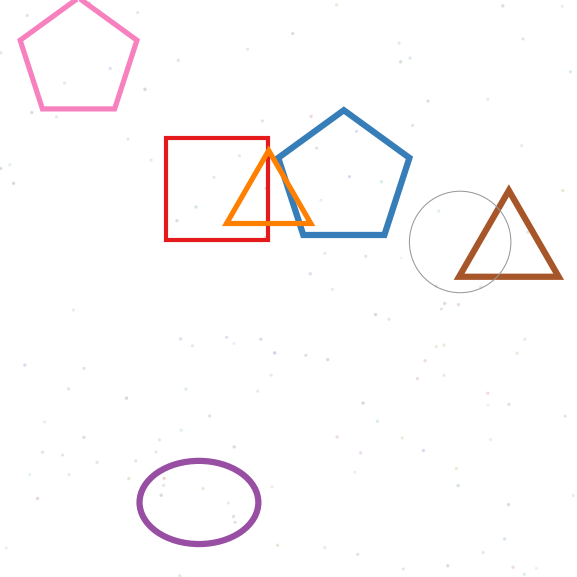[{"shape": "square", "thickness": 2, "radius": 0.44, "center": [0.376, 0.672]}, {"shape": "pentagon", "thickness": 3, "radius": 0.6, "center": [0.595, 0.689]}, {"shape": "oval", "thickness": 3, "radius": 0.51, "center": [0.344, 0.129]}, {"shape": "triangle", "thickness": 2.5, "radius": 0.42, "center": [0.465, 0.654]}, {"shape": "triangle", "thickness": 3, "radius": 0.5, "center": [0.881, 0.57]}, {"shape": "pentagon", "thickness": 2.5, "radius": 0.53, "center": [0.136, 0.897]}, {"shape": "circle", "thickness": 0.5, "radius": 0.44, "center": [0.797, 0.58]}]